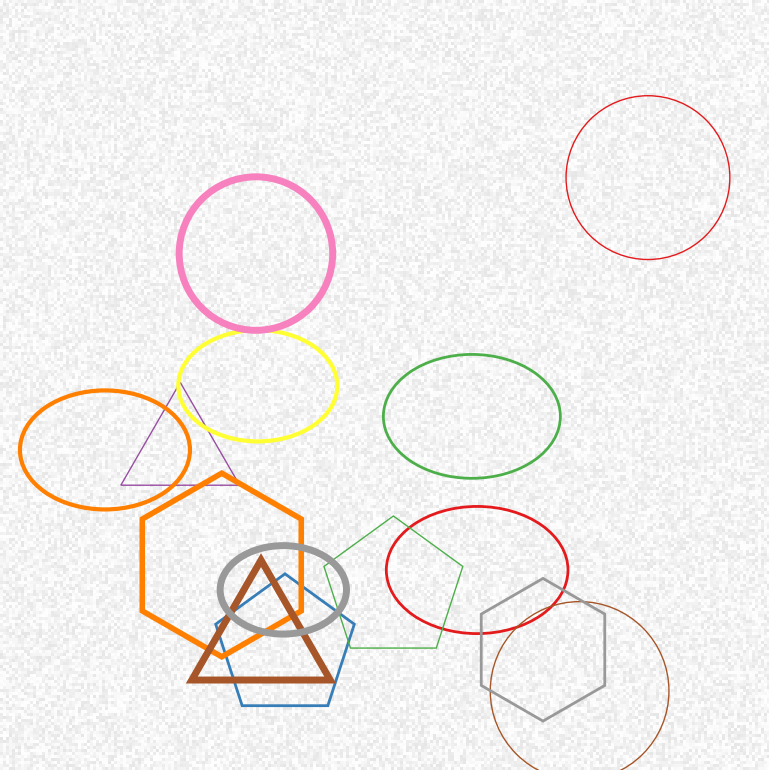[{"shape": "oval", "thickness": 1, "radius": 0.59, "center": [0.62, 0.26]}, {"shape": "circle", "thickness": 0.5, "radius": 0.53, "center": [0.842, 0.769]}, {"shape": "pentagon", "thickness": 1, "radius": 0.47, "center": [0.37, 0.16]}, {"shape": "pentagon", "thickness": 0.5, "radius": 0.47, "center": [0.511, 0.235]}, {"shape": "oval", "thickness": 1, "radius": 0.57, "center": [0.613, 0.459]}, {"shape": "triangle", "thickness": 0.5, "radius": 0.45, "center": [0.234, 0.414]}, {"shape": "hexagon", "thickness": 2, "radius": 0.6, "center": [0.288, 0.266]}, {"shape": "oval", "thickness": 1.5, "radius": 0.55, "center": [0.136, 0.416]}, {"shape": "oval", "thickness": 1.5, "radius": 0.52, "center": [0.335, 0.499]}, {"shape": "triangle", "thickness": 2.5, "radius": 0.52, "center": [0.339, 0.169]}, {"shape": "circle", "thickness": 0.5, "radius": 0.58, "center": [0.753, 0.103]}, {"shape": "circle", "thickness": 2.5, "radius": 0.5, "center": [0.332, 0.671]}, {"shape": "hexagon", "thickness": 1, "radius": 0.46, "center": [0.705, 0.156]}, {"shape": "oval", "thickness": 2.5, "radius": 0.41, "center": [0.368, 0.234]}]